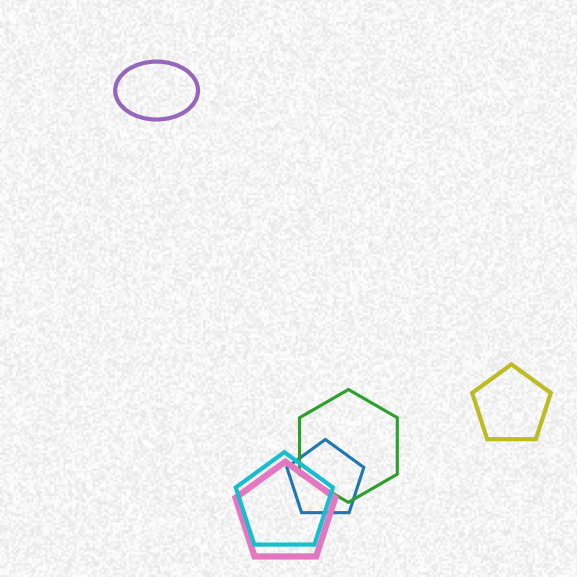[{"shape": "pentagon", "thickness": 1.5, "radius": 0.35, "center": [0.563, 0.168]}, {"shape": "hexagon", "thickness": 1.5, "radius": 0.49, "center": [0.603, 0.227]}, {"shape": "oval", "thickness": 2, "radius": 0.36, "center": [0.271, 0.842]}, {"shape": "pentagon", "thickness": 3, "radius": 0.45, "center": [0.494, 0.109]}, {"shape": "pentagon", "thickness": 2, "radius": 0.36, "center": [0.886, 0.297]}, {"shape": "pentagon", "thickness": 2, "radius": 0.44, "center": [0.492, 0.128]}]